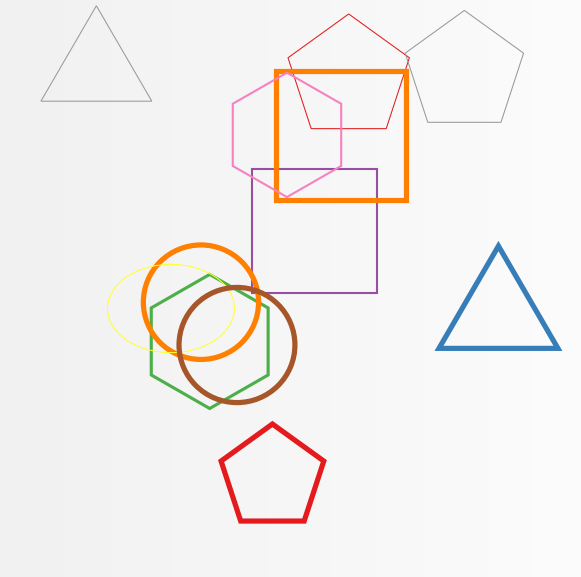[{"shape": "pentagon", "thickness": 0.5, "radius": 0.55, "center": [0.6, 0.865]}, {"shape": "pentagon", "thickness": 2.5, "radius": 0.46, "center": [0.469, 0.172]}, {"shape": "triangle", "thickness": 2.5, "radius": 0.59, "center": [0.858, 0.455]}, {"shape": "hexagon", "thickness": 1.5, "radius": 0.58, "center": [0.361, 0.408]}, {"shape": "square", "thickness": 1, "radius": 0.54, "center": [0.541, 0.599]}, {"shape": "circle", "thickness": 2.5, "radius": 0.5, "center": [0.346, 0.476]}, {"shape": "square", "thickness": 2.5, "radius": 0.56, "center": [0.586, 0.764]}, {"shape": "oval", "thickness": 0.5, "radius": 0.55, "center": [0.294, 0.465]}, {"shape": "circle", "thickness": 2.5, "radius": 0.5, "center": [0.408, 0.402]}, {"shape": "hexagon", "thickness": 1, "radius": 0.54, "center": [0.494, 0.766]}, {"shape": "triangle", "thickness": 0.5, "radius": 0.55, "center": [0.166, 0.879]}, {"shape": "pentagon", "thickness": 0.5, "radius": 0.54, "center": [0.799, 0.874]}]